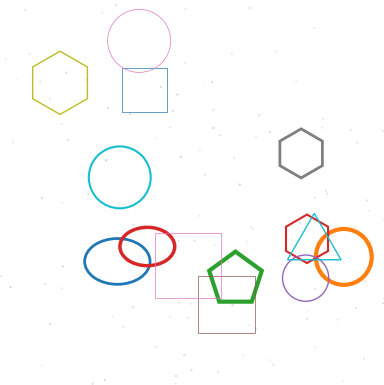[{"shape": "square", "thickness": 0.5, "radius": 0.29, "center": [0.375, 0.767]}, {"shape": "oval", "thickness": 2, "radius": 0.42, "center": [0.305, 0.321]}, {"shape": "circle", "thickness": 3, "radius": 0.36, "center": [0.893, 0.333]}, {"shape": "pentagon", "thickness": 3, "radius": 0.36, "center": [0.612, 0.275]}, {"shape": "oval", "thickness": 2.5, "radius": 0.36, "center": [0.383, 0.36]}, {"shape": "hexagon", "thickness": 1.5, "radius": 0.32, "center": [0.797, 0.38]}, {"shape": "circle", "thickness": 1, "radius": 0.3, "center": [0.794, 0.278]}, {"shape": "square", "thickness": 0.5, "radius": 0.37, "center": [0.589, 0.208]}, {"shape": "square", "thickness": 0.5, "radius": 0.43, "center": [0.488, 0.31]}, {"shape": "circle", "thickness": 0.5, "radius": 0.41, "center": [0.362, 0.894]}, {"shape": "hexagon", "thickness": 2, "radius": 0.32, "center": [0.782, 0.602]}, {"shape": "hexagon", "thickness": 1, "radius": 0.41, "center": [0.156, 0.785]}, {"shape": "triangle", "thickness": 1, "radius": 0.4, "center": [0.816, 0.365]}, {"shape": "circle", "thickness": 1.5, "radius": 0.4, "center": [0.311, 0.539]}]